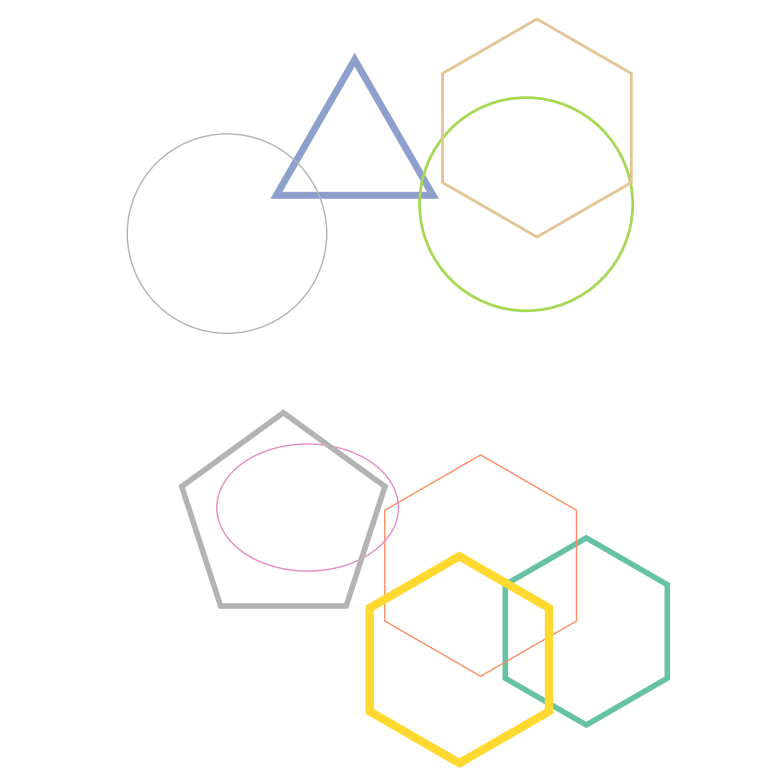[{"shape": "hexagon", "thickness": 2, "radius": 0.61, "center": [0.761, 0.18]}, {"shape": "hexagon", "thickness": 0.5, "radius": 0.72, "center": [0.624, 0.265]}, {"shape": "triangle", "thickness": 2.5, "radius": 0.59, "center": [0.461, 0.805]}, {"shape": "oval", "thickness": 0.5, "radius": 0.59, "center": [0.4, 0.341]}, {"shape": "circle", "thickness": 1, "radius": 0.69, "center": [0.683, 0.735]}, {"shape": "hexagon", "thickness": 3, "radius": 0.67, "center": [0.597, 0.143]}, {"shape": "hexagon", "thickness": 1, "radius": 0.71, "center": [0.697, 0.834]}, {"shape": "circle", "thickness": 0.5, "radius": 0.65, "center": [0.295, 0.697]}, {"shape": "pentagon", "thickness": 2, "radius": 0.69, "center": [0.368, 0.325]}]